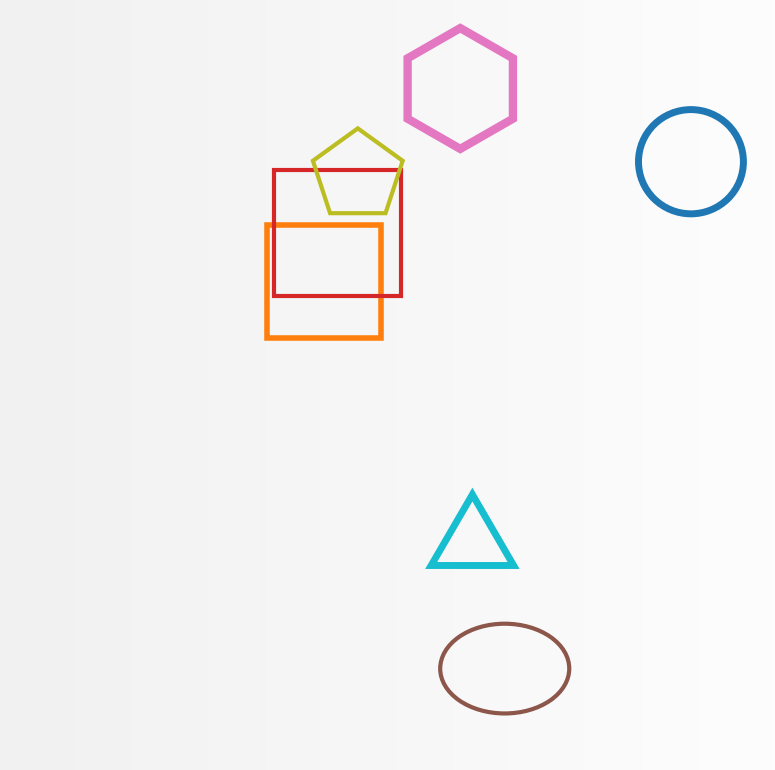[{"shape": "circle", "thickness": 2.5, "radius": 0.34, "center": [0.892, 0.79]}, {"shape": "square", "thickness": 2, "radius": 0.37, "center": [0.418, 0.635]}, {"shape": "square", "thickness": 1.5, "radius": 0.41, "center": [0.435, 0.697]}, {"shape": "oval", "thickness": 1.5, "radius": 0.42, "center": [0.651, 0.132]}, {"shape": "hexagon", "thickness": 3, "radius": 0.39, "center": [0.594, 0.885]}, {"shape": "pentagon", "thickness": 1.5, "radius": 0.3, "center": [0.462, 0.772]}, {"shape": "triangle", "thickness": 2.5, "radius": 0.31, "center": [0.61, 0.296]}]